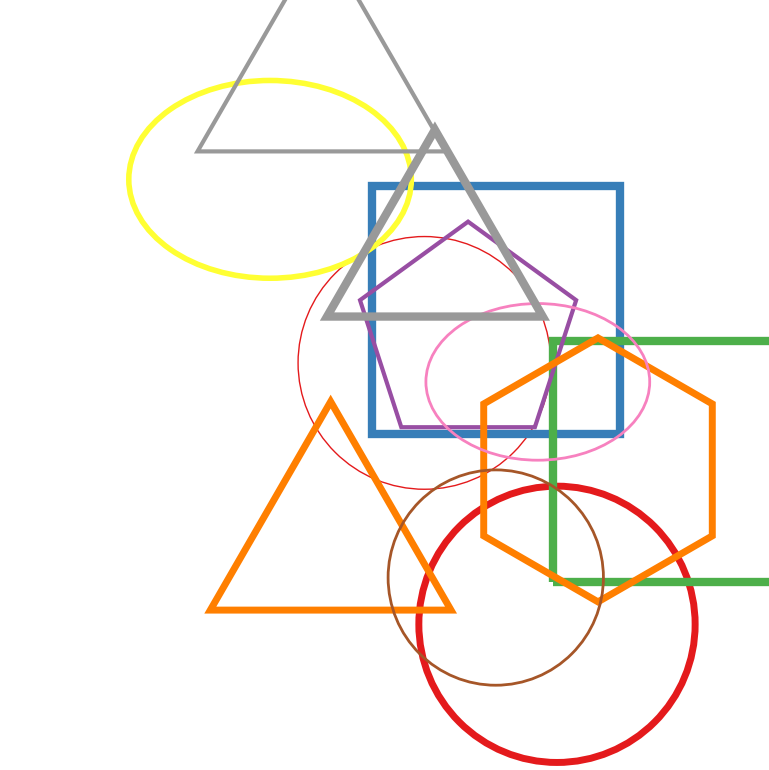[{"shape": "circle", "thickness": 2.5, "radius": 0.9, "center": [0.723, 0.189]}, {"shape": "circle", "thickness": 0.5, "radius": 0.82, "center": [0.551, 0.529]}, {"shape": "square", "thickness": 3, "radius": 0.8, "center": [0.645, 0.597]}, {"shape": "square", "thickness": 3, "radius": 0.78, "center": [0.875, 0.4]}, {"shape": "pentagon", "thickness": 1.5, "radius": 0.74, "center": [0.608, 0.565]}, {"shape": "triangle", "thickness": 2.5, "radius": 0.9, "center": [0.429, 0.298]}, {"shape": "hexagon", "thickness": 2.5, "radius": 0.86, "center": [0.777, 0.39]}, {"shape": "oval", "thickness": 2, "radius": 0.92, "center": [0.351, 0.767]}, {"shape": "circle", "thickness": 1, "radius": 0.7, "center": [0.644, 0.25]}, {"shape": "oval", "thickness": 1, "radius": 0.73, "center": [0.698, 0.504]}, {"shape": "triangle", "thickness": 3, "radius": 0.81, "center": [0.565, 0.67]}, {"shape": "triangle", "thickness": 1.5, "radius": 0.93, "center": [0.418, 0.897]}]